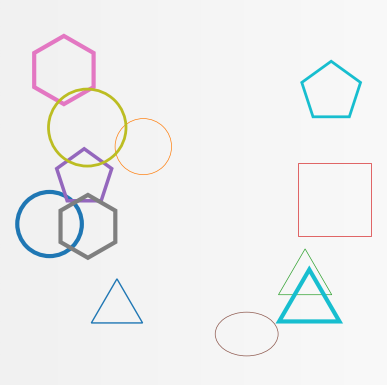[{"shape": "triangle", "thickness": 1, "radius": 0.38, "center": [0.302, 0.199]}, {"shape": "circle", "thickness": 3, "radius": 0.42, "center": [0.128, 0.418]}, {"shape": "circle", "thickness": 0.5, "radius": 0.36, "center": [0.37, 0.619]}, {"shape": "triangle", "thickness": 0.5, "radius": 0.4, "center": [0.787, 0.274]}, {"shape": "square", "thickness": 0.5, "radius": 0.47, "center": [0.864, 0.481]}, {"shape": "pentagon", "thickness": 2.5, "radius": 0.37, "center": [0.217, 0.539]}, {"shape": "oval", "thickness": 0.5, "radius": 0.41, "center": [0.637, 0.132]}, {"shape": "hexagon", "thickness": 3, "radius": 0.44, "center": [0.165, 0.818]}, {"shape": "hexagon", "thickness": 3, "radius": 0.41, "center": [0.227, 0.412]}, {"shape": "circle", "thickness": 2, "radius": 0.5, "center": [0.225, 0.669]}, {"shape": "triangle", "thickness": 3, "radius": 0.45, "center": [0.798, 0.21]}, {"shape": "pentagon", "thickness": 2, "radius": 0.4, "center": [0.855, 0.761]}]